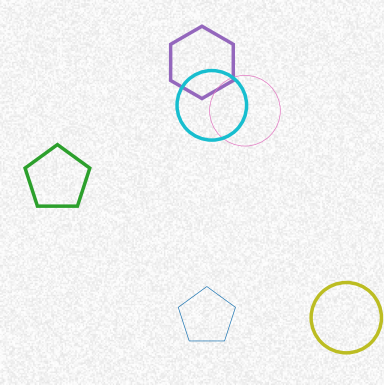[{"shape": "pentagon", "thickness": 0.5, "radius": 0.39, "center": [0.537, 0.178]}, {"shape": "pentagon", "thickness": 2.5, "radius": 0.44, "center": [0.149, 0.536]}, {"shape": "hexagon", "thickness": 2.5, "radius": 0.47, "center": [0.525, 0.838]}, {"shape": "circle", "thickness": 0.5, "radius": 0.46, "center": [0.636, 0.712]}, {"shape": "circle", "thickness": 2.5, "radius": 0.46, "center": [0.899, 0.175]}, {"shape": "circle", "thickness": 2.5, "radius": 0.45, "center": [0.55, 0.726]}]